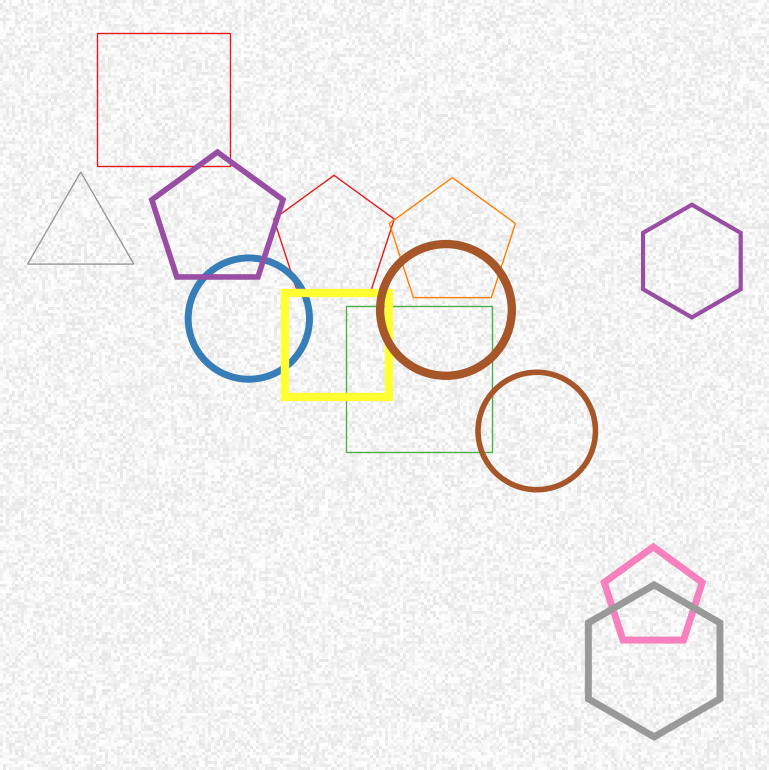[{"shape": "square", "thickness": 0.5, "radius": 0.43, "center": [0.212, 0.87]}, {"shape": "pentagon", "thickness": 0.5, "radius": 0.41, "center": [0.434, 0.69]}, {"shape": "circle", "thickness": 2.5, "radius": 0.39, "center": [0.323, 0.586]}, {"shape": "square", "thickness": 0.5, "radius": 0.47, "center": [0.544, 0.508]}, {"shape": "hexagon", "thickness": 1.5, "radius": 0.37, "center": [0.899, 0.661]}, {"shape": "pentagon", "thickness": 2, "radius": 0.45, "center": [0.282, 0.713]}, {"shape": "pentagon", "thickness": 0.5, "radius": 0.43, "center": [0.587, 0.683]}, {"shape": "square", "thickness": 3, "radius": 0.34, "center": [0.437, 0.551]}, {"shape": "circle", "thickness": 2, "radius": 0.38, "center": [0.697, 0.44]}, {"shape": "circle", "thickness": 3, "radius": 0.43, "center": [0.579, 0.598]}, {"shape": "pentagon", "thickness": 2.5, "radius": 0.33, "center": [0.848, 0.223]}, {"shape": "hexagon", "thickness": 2.5, "radius": 0.49, "center": [0.85, 0.142]}, {"shape": "triangle", "thickness": 0.5, "radius": 0.4, "center": [0.105, 0.697]}]